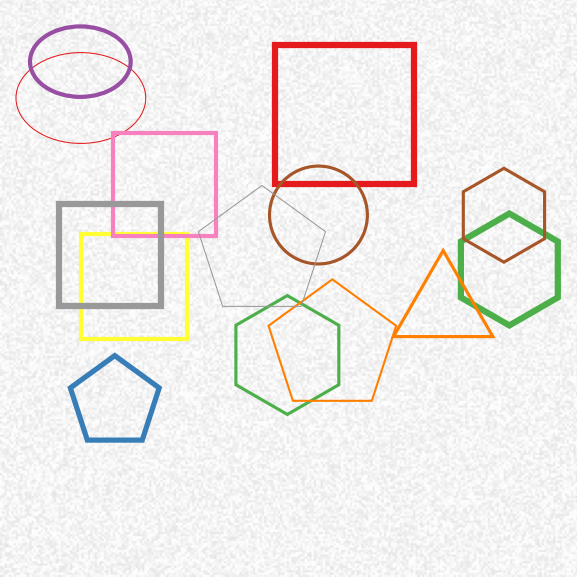[{"shape": "oval", "thickness": 0.5, "radius": 0.56, "center": [0.14, 0.829]}, {"shape": "square", "thickness": 3, "radius": 0.6, "center": [0.596, 0.801]}, {"shape": "pentagon", "thickness": 2.5, "radius": 0.4, "center": [0.199, 0.302]}, {"shape": "hexagon", "thickness": 3, "radius": 0.48, "center": [0.882, 0.532]}, {"shape": "hexagon", "thickness": 1.5, "radius": 0.51, "center": [0.498, 0.384]}, {"shape": "oval", "thickness": 2, "radius": 0.44, "center": [0.139, 0.892]}, {"shape": "pentagon", "thickness": 1, "radius": 0.58, "center": [0.576, 0.399]}, {"shape": "triangle", "thickness": 1.5, "radius": 0.5, "center": [0.767, 0.466]}, {"shape": "square", "thickness": 2, "radius": 0.46, "center": [0.232, 0.503]}, {"shape": "circle", "thickness": 1.5, "radius": 0.42, "center": [0.551, 0.627]}, {"shape": "hexagon", "thickness": 1.5, "radius": 0.41, "center": [0.873, 0.626]}, {"shape": "square", "thickness": 2, "radius": 0.45, "center": [0.285, 0.68]}, {"shape": "square", "thickness": 3, "radius": 0.44, "center": [0.19, 0.558]}, {"shape": "pentagon", "thickness": 0.5, "radius": 0.58, "center": [0.454, 0.562]}]